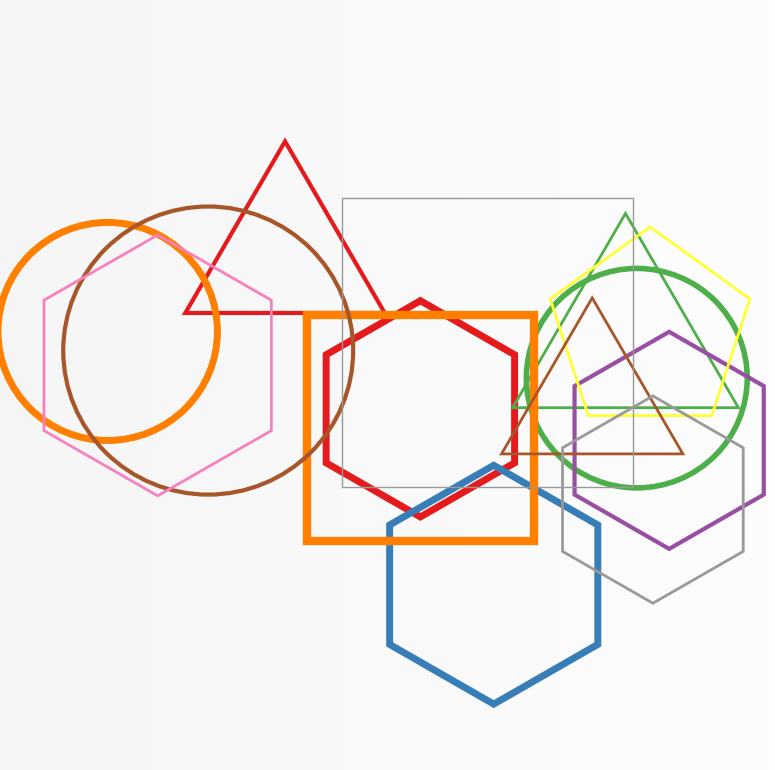[{"shape": "hexagon", "thickness": 2.5, "radius": 0.7, "center": [0.542, 0.469]}, {"shape": "triangle", "thickness": 1.5, "radius": 0.74, "center": [0.368, 0.668]}, {"shape": "hexagon", "thickness": 2.5, "radius": 0.78, "center": [0.637, 0.241]}, {"shape": "circle", "thickness": 2, "radius": 0.71, "center": [0.822, 0.509]}, {"shape": "triangle", "thickness": 1, "radius": 0.84, "center": [0.807, 0.555]}, {"shape": "hexagon", "thickness": 1.5, "radius": 0.7, "center": [0.863, 0.428]}, {"shape": "square", "thickness": 3, "radius": 0.73, "center": [0.543, 0.445]}, {"shape": "circle", "thickness": 2.5, "radius": 0.71, "center": [0.139, 0.57]}, {"shape": "pentagon", "thickness": 1, "radius": 0.68, "center": [0.839, 0.57]}, {"shape": "triangle", "thickness": 1, "radius": 0.68, "center": [0.764, 0.478]}, {"shape": "circle", "thickness": 1.5, "radius": 0.94, "center": [0.269, 0.545]}, {"shape": "hexagon", "thickness": 1, "radius": 0.85, "center": [0.203, 0.525]}, {"shape": "square", "thickness": 0.5, "radius": 0.94, "center": [0.629, 0.555]}, {"shape": "hexagon", "thickness": 1, "radius": 0.67, "center": [0.842, 0.351]}]